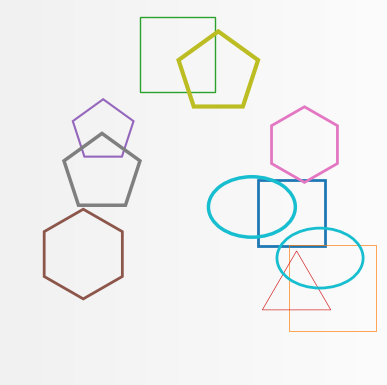[{"shape": "square", "thickness": 2, "radius": 0.43, "center": [0.752, 0.446]}, {"shape": "square", "thickness": 0.5, "radius": 0.56, "center": [0.858, 0.252]}, {"shape": "square", "thickness": 1, "radius": 0.49, "center": [0.458, 0.858]}, {"shape": "triangle", "thickness": 0.5, "radius": 0.51, "center": [0.765, 0.246]}, {"shape": "pentagon", "thickness": 1.5, "radius": 0.41, "center": [0.266, 0.66]}, {"shape": "hexagon", "thickness": 2, "radius": 0.58, "center": [0.215, 0.34]}, {"shape": "hexagon", "thickness": 2, "radius": 0.49, "center": [0.786, 0.624]}, {"shape": "pentagon", "thickness": 2.5, "radius": 0.52, "center": [0.263, 0.55]}, {"shape": "pentagon", "thickness": 3, "radius": 0.54, "center": [0.563, 0.811]}, {"shape": "oval", "thickness": 2, "radius": 0.56, "center": [0.826, 0.33]}, {"shape": "oval", "thickness": 2.5, "radius": 0.56, "center": [0.65, 0.462]}]